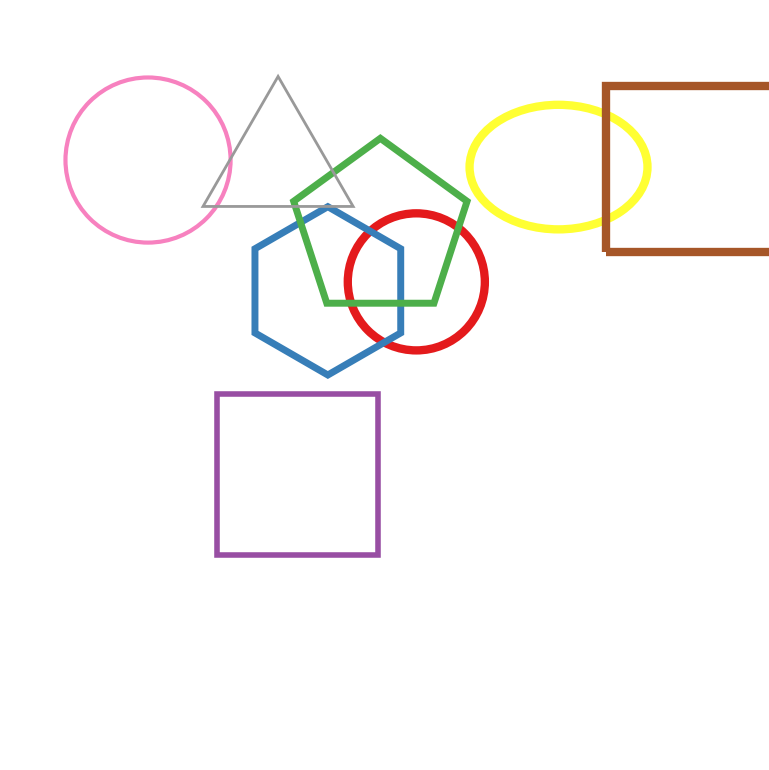[{"shape": "circle", "thickness": 3, "radius": 0.45, "center": [0.541, 0.634]}, {"shape": "hexagon", "thickness": 2.5, "radius": 0.55, "center": [0.426, 0.622]}, {"shape": "pentagon", "thickness": 2.5, "radius": 0.59, "center": [0.494, 0.702]}, {"shape": "square", "thickness": 2, "radius": 0.52, "center": [0.387, 0.383]}, {"shape": "oval", "thickness": 3, "radius": 0.58, "center": [0.725, 0.783]}, {"shape": "square", "thickness": 3, "radius": 0.54, "center": [0.894, 0.781]}, {"shape": "circle", "thickness": 1.5, "radius": 0.54, "center": [0.192, 0.792]}, {"shape": "triangle", "thickness": 1, "radius": 0.56, "center": [0.361, 0.788]}]